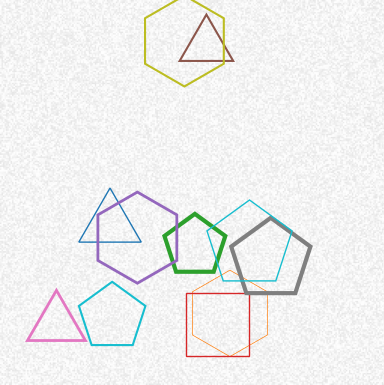[{"shape": "triangle", "thickness": 1, "radius": 0.47, "center": [0.286, 0.418]}, {"shape": "hexagon", "thickness": 0.5, "radius": 0.56, "center": [0.597, 0.186]}, {"shape": "pentagon", "thickness": 3, "radius": 0.42, "center": [0.506, 0.361]}, {"shape": "square", "thickness": 1, "radius": 0.41, "center": [0.566, 0.157]}, {"shape": "hexagon", "thickness": 2, "radius": 0.59, "center": [0.357, 0.383]}, {"shape": "triangle", "thickness": 1.5, "radius": 0.4, "center": [0.536, 0.882]}, {"shape": "triangle", "thickness": 2, "radius": 0.43, "center": [0.147, 0.159]}, {"shape": "pentagon", "thickness": 3, "radius": 0.54, "center": [0.703, 0.326]}, {"shape": "hexagon", "thickness": 1.5, "radius": 0.59, "center": [0.479, 0.894]}, {"shape": "pentagon", "thickness": 1.5, "radius": 0.45, "center": [0.291, 0.177]}, {"shape": "pentagon", "thickness": 1, "radius": 0.58, "center": [0.648, 0.364]}]